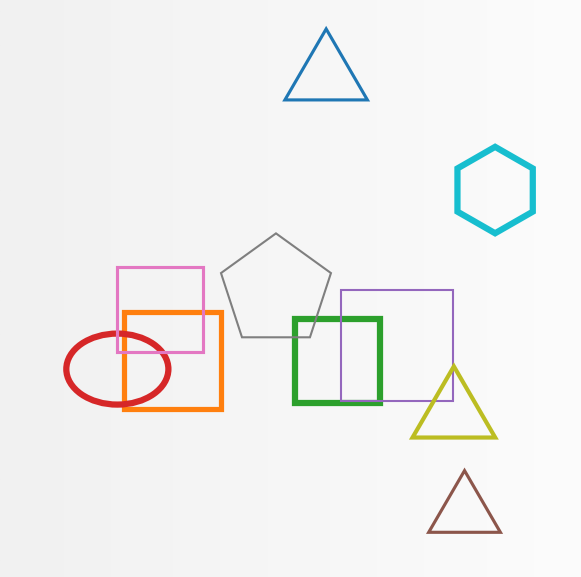[{"shape": "triangle", "thickness": 1.5, "radius": 0.41, "center": [0.561, 0.867]}, {"shape": "square", "thickness": 2.5, "radius": 0.42, "center": [0.296, 0.375]}, {"shape": "square", "thickness": 3, "radius": 0.36, "center": [0.581, 0.374]}, {"shape": "oval", "thickness": 3, "radius": 0.44, "center": [0.202, 0.36]}, {"shape": "square", "thickness": 1, "radius": 0.48, "center": [0.683, 0.401]}, {"shape": "triangle", "thickness": 1.5, "radius": 0.36, "center": [0.799, 0.113]}, {"shape": "square", "thickness": 1.5, "radius": 0.37, "center": [0.275, 0.463]}, {"shape": "pentagon", "thickness": 1, "radius": 0.5, "center": [0.475, 0.496]}, {"shape": "triangle", "thickness": 2, "radius": 0.41, "center": [0.781, 0.283]}, {"shape": "hexagon", "thickness": 3, "radius": 0.37, "center": [0.852, 0.67]}]